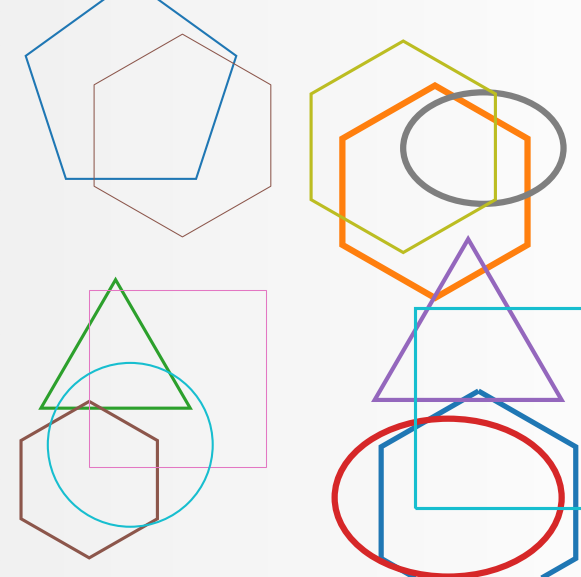[{"shape": "hexagon", "thickness": 2.5, "radius": 0.97, "center": [0.823, 0.129]}, {"shape": "pentagon", "thickness": 1, "radius": 0.95, "center": [0.225, 0.844]}, {"shape": "hexagon", "thickness": 3, "radius": 0.92, "center": [0.748, 0.667]}, {"shape": "triangle", "thickness": 1.5, "radius": 0.74, "center": [0.199, 0.366]}, {"shape": "oval", "thickness": 3, "radius": 0.98, "center": [0.771, 0.137]}, {"shape": "triangle", "thickness": 2, "radius": 0.93, "center": [0.805, 0.399]}, {"shape": "hexagon", "thickness": 1.5, "radius": 0.68, "center": [0.153, 0.169]}, {"shape": "hexagon", "thickness": 0.5, "radius": 0.88, "center": [0.314, 0.764]}, {"shape": "square", "thickness": 0.5, "radius": 0.76, "center": [0.306, 0.344]}, {"shape": "oval", "thickness": 3, "radius": 0.69, "center": [0.832, 0.743]}, {"shape": "hexagon", "thickness": 1.5, "radius": 0.92, "center": [0.694, 0.745]}, {"shape": "circle", "thickness": 1, "radius": 0.71, "center": [0.224, 0.229]}, {"shape": "square", "thickness": 1.5, "radius": 0.87, "center": [0.887, 0.293]}]